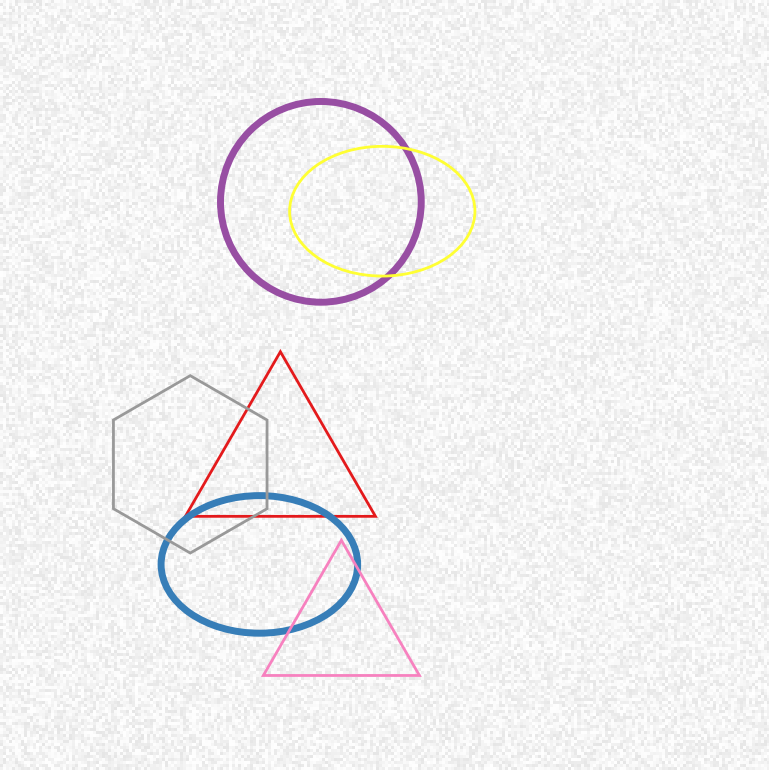[{"shape": "triangle", "thickness": 1, "radius": 0.71, "center": [0.364, 0.401]}, {"shape": "oval", "thickness": 2.5, "radius": 0.64, "center": [0.337, 0.267]}, {"shape": "circle", "thickness": 2.5, "radius": 0.65, "center": [0.417, 0.738]}, {"shape": "oval", "thickness": 1, "radius": 0.6, "center": [0.496, 0.726]}, {"shape": "triangle", "thickness": 1, "radius": 0.59, "center": [0.443, 0.181]}, {"shape": "hexagon", "thickness": 1, "radius": 0.58, "center": [0.247, 0.397]}]